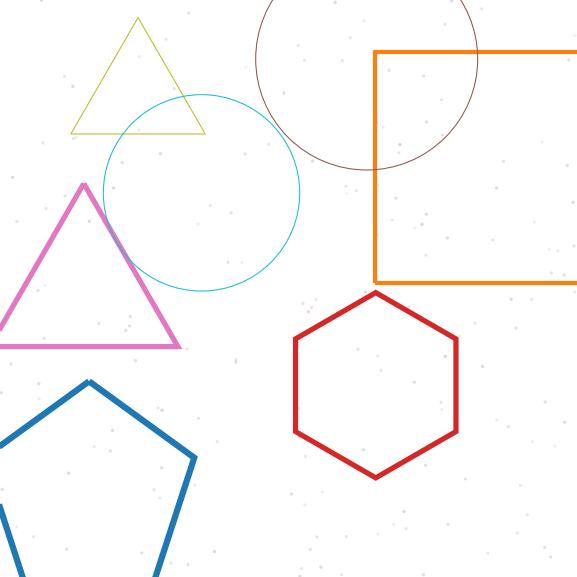[{"shape": "pentagon", "thickness": 3, "radius": 0.96, "center": [0.154, 0.147]}, {"shape": "square", "thickness": 2, "radius": 1.0, "center": [0.849, 0.709]}, {"shape": "hexagon", "thickness": 2.5, "radius": 0.8, "center": [0.651, 0.332]}, {"shape": "circle", "thickness": 0.5, "radius": 0.96, "center": [0.635, 0.897]}, {"shape": "triangle", "thickness": 2.5, "radius": 0.94, "center": [0.145, 0.493]}, {"shape": "triangle", "thickness": 0.5, "radius": 0.67, "center": [0.239, 0.834]}, {"shape": "circle", "thickness": 0.5, "radius": 0.85, "center": [0.349, 0.665]}]